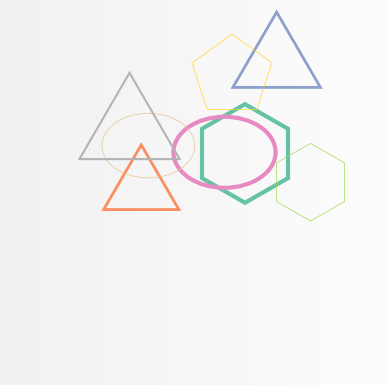[{"shape": "hexagon", "thickness": 3, "radius": 0.64, "center": [0.632, 0.601]}, {"shape": "triangle", "thickness": 2, "radius": 0.56, "center": [0.365, 0.512]}, {"shape": "triangle", "thickness": 2, "radius": 0.65, "center": [0.714, 0.838]}, {"shape": "oval", "thickness": 3, "radius": 0.66, "center": [0.579, 0.604]}, {"shape": "hexagon", "thickness": 0.5, "radius": 0.5, "center": [0.801, 0.527]}, {"shape": "pentagon", "thickness": 0.5, "radius": 0.54, "center": [0.599, 0.803]}, {"shape": "oval", "thickness": 0.5, "radius": 0.6, "center": [0.383, 0.622]}, {"shape": "triangle", "thickness": 1.5, "radius": 0.75, "center": [0.334, 0.661]}]